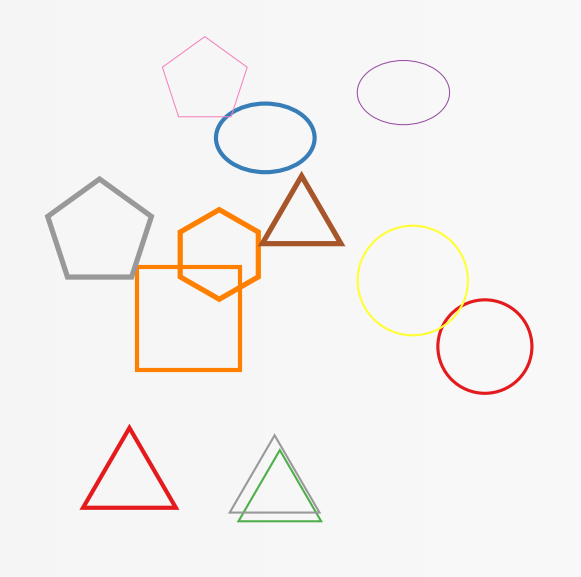[{"shape": "triangle", "thickness": 2, "radius": 0.46, "center": [0.223, 0.166]}, {"shape": "circle", "thickness": 1.5, "radius": 0.4, "center": [0.834, 0.399]}, {"shape": "oval", "thickness": 2, "radius": 0.42, "center": [0.456, 0.76]}, {"shape": "triangle", "thickness": 1, "radius": 0.41, "center": [0.481, 0.138]}, {"shape": "oval", "thickness": 0.5, "radius": 0.4, "center": [0.694, 0.839]}, {"shape": "square", "thickness": 2, "radius": 0.44, "center": [0.324, 0.447]}, {"shape": "hexagon", "thickness": 2.5, "radius": 0.39, "center": [0.377, 0.559]}, {"shape": "circle", "thickness": 1, "radius": 0.47, "center": [0.71, 0.513]}, {"shape": "triangle", "thickness": 2.5, "radius": 0.39, "center": [0.519, 0.616]}, {"shape": "pentagon", "thickness": 0.5, "radius": 0.38, "center": [0.352, 0.859]}, {"shape": "pentagon", "thickness": 2.5, "radius": 0.47, "center": [0.171, 0.595]}, {"shape": "triangle", "thickness": 1, "radius": 0.45, "center": [0.472, 0.156]}]